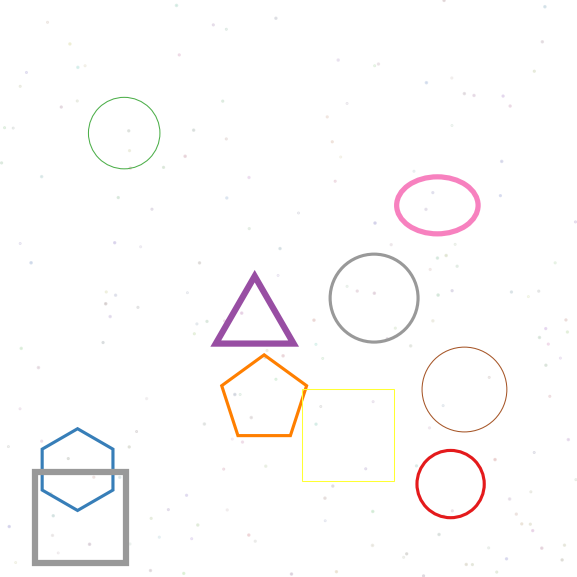[{"shape": "circle", "thickness": 1.5, "radius": 0.29, "center": [0.78, 0.161]}, {"shape": "hexagon", "thickness": 1.5, "radius": 0.35, "center": [0.134, 0.186]}, {"shape": "circle", "thickness": 0.5, "radius": 0.31, "center": [0.215, 0.769]}, {"shape": "triangle", "thickness": 3, "radius": 0.39, "center": [0.441, 0.443]}, {"shape": "pentagon", "thickness": 1.5, "radius": 0.39, "center": [0.457, 0.307]}, {"shape": "square", "thickness": 0.5, "radius": 0.4, "center": [0.603, 0.246]}, {"shape": "circle", "thickness": 0.5, "radius": 0.37, "center": [0.804, 0.325]}, {"shape": "oval", "thickness": 2.5, "radius": 0.35, "center": [0.757, 0.644]}, {"shape": "circle", "thickness": 1.5, "radius": 0.38, "center": [0.648, 0.483]}, {"shape": "square", "thickness": 3, "radius": 0.4, "center": [0.139, 0.103]}]